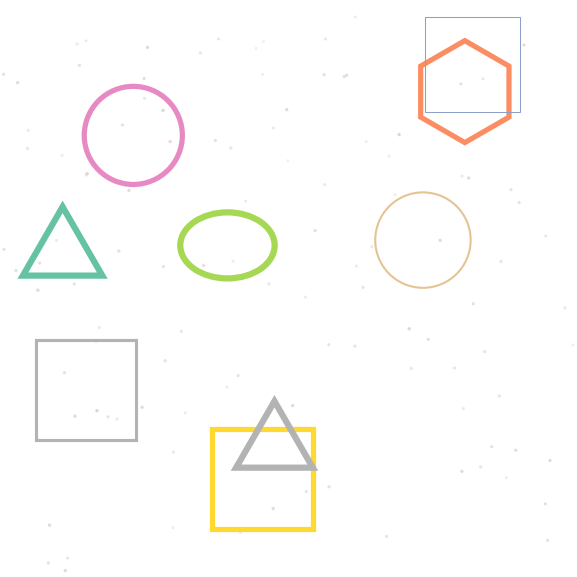[{"shape": "triangle", "thickness": 3, "radius": 0.4, "center": [0.108, 0.562]}, {"shape": "hexagon", "thickness": 2.5, "radius": 0.44, "center": [0.805, 0.84]}, {"shape": "square", "thickness": 0.5, "radius": 0.41, "center": [0.819, 0.888]}, {"shape": "circle", "thickness": 2.5, "radius": 0.42, "center": [0.231, 0.765]}, {"shape": "oval", "thickness": 3, "radius": 0.41, "center": [0.394, 0.574]}, {"shape": "square", "thickness": 2.5, "radius": 0.43, "center": [0.454, 0.17]}, {"shape": "circle", "thickness": 1, "radius": 0.41, "center": [0.732, 0.583]}, {"shape": "triangle", "thickness": 3, "radius": 0.38, "center": [0.475, 0.228]}, {"shape": "square", "thickness": 1.5, "radius": 0.43, "center": [0.149, 0.323]}]